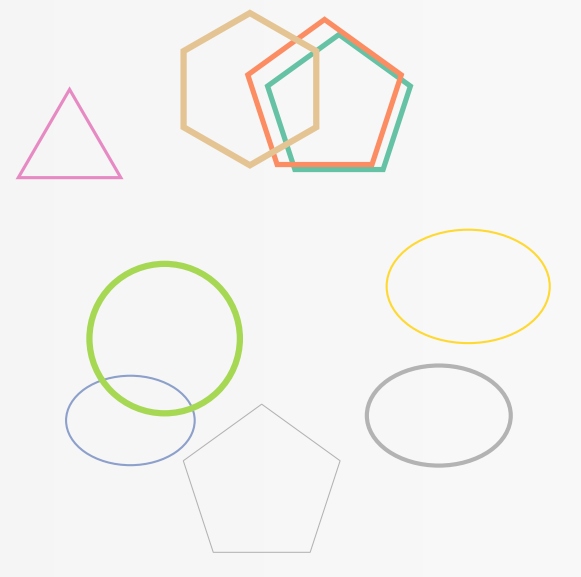[{"shape": "pentagon", "thickness": 2.5, "radius": 0.65, "center": [0.583, 0.81]}, {"shape": "pentagon", "thickness": 2.5, "radius": 0.69, "center": [0.558, 0.827]}, {"shape": "oval", "thickness": 1, "radius": 0.55, "center": [0.224, 0.271]}, {"shape": "triangle", "thickness": 1.5, "radius": 0.51, "center": [0.12, 0.742]}, {"shape": "circle", "thickness": 3, "radius": 0.65, "center": [0.283, 0.413]}, {"shape": "oval", "thickness": 1, "radius": 0.7, "center": [0.805, 0.503]}, {"shape": "hexagon", "thickness": 3, "radius": 0.66, "center": [0.43, 0.845]}, {"shape": "pentagon", "thickness": 0.5, "radius": 0.71, "center": [0.45, 0.157]}, {"shape": "oval", "thickness": 2, "radius": 0.62, "center": [0.755, 0.28]}]